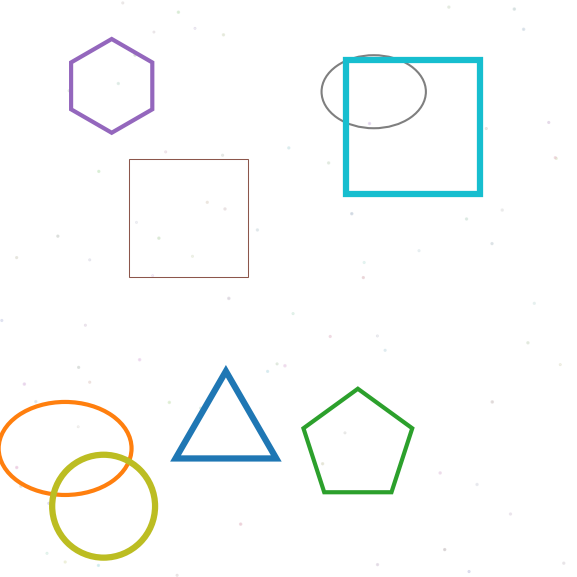[{"shape": "triangle", "thickness": 3, "radius": 0.5, "center": [0.391, 0.256]}, {"shape": "oval", "thickness": 2, "radius": 0.58, "center": [0.113, 0.223]}, {"shape": "pentagon", "thickness": 2, "radius": 0.5, "center": [0.62, 0.227]}, {"shape": "hexagon", "thickness": 2, "radius": 0.41, "center": [0.193, 0.85]}, {"shape": "square", "thickness": 0.5, "radius": 0.51, "center": [0.326, 0.621]}, {"shape": "oval", "thickness": 1, "radius": 0.45, "center": [0.647, 0.84]}, {"shape": "circle", "thickness": 3, "radius": 0.45, "center": [0.179, 0.123]}, {"shape": "square", "thickness": 3, "radius": 0.58, "center": [0.715, 0.779]}]